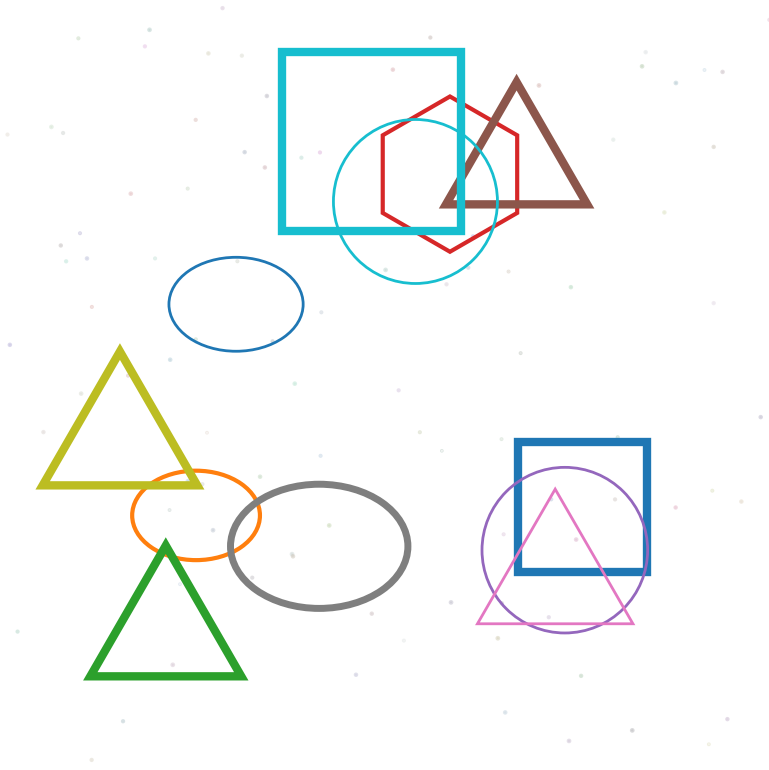[{"shape": "square", "thickness": 3, "radius": 0.42, "center": [0.756, 0.341]}, {"shape": "oval", "thickness": 1, "radius": 0.44, "center": [0.307, 0.605]}, {"shape": "oval", "thickness": 1.5, "radius": 0.41, "center": [0.255, 0.331]}, {"shape": "triangle", "thickness": 3, "radius": 0.57, "center": [0.215, 0.178]}, {"shape": "hexagon", "thickness": 1.5, "radius": 0.5, "center": [0.584, 0.774]}, {"shape": "circle", "thickness": 1, "radius": 0.54, "center": [0.734, 0.285]}, {"shape": "triangle", "thickness": 3, "radius": 0.53, "center": [0.671, 0.788]}, {"shape": "triangle", "thickness": 1, "radius": 0.58, "center": [0.721, 0.248]}, {"shape": "oval", "thickness": 2.5, "radius": 0.58, "center": [0.415, 0.29]}, {"shape": "triangle", "thickness": 3, "radius": 0.58, "center": [0.156, 0.428]}, {"shape": "circle", "thickness": 1, "radius": 0.53, "center": [0.54, 0.738]}, {"shape": "square", "thickness": 3, "radius": 0.58, "center": [0.482, 0.816]}]